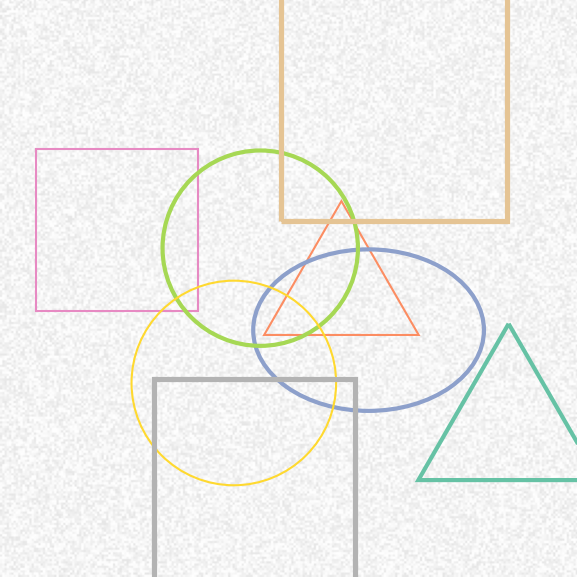[{"shape": "triangle", "thickness": 2, "radius": 0.9, "center": [0.881, 0.258]}, {"shape": "triangle", "thickness": 1, "radius": 0.77, "center": [0.591, 0.496]}, {"shape": "oval", "thickness": 2, "radius": 1.0, "center": [0.638, 0.427]}, {"shape": "square", "thickness": 1, "radius": 0.7, "center": [0.203, 0.601]}, {"shape": "circle", "thickness": 2, "radius": 0.85, "center": [0.451, 0.569]}, {"shape": "circle", "thickness": 1, "radius": 0.89, "center": [0.405, 0.336]}, {"shape": "square", "thickness": 2.5, "radius": 0.98, "center": [0.683, 0.811]}, {"shape": "square", "thickness": 2.5, "radius": 0.87, "center": [0.44, 0.169]}]